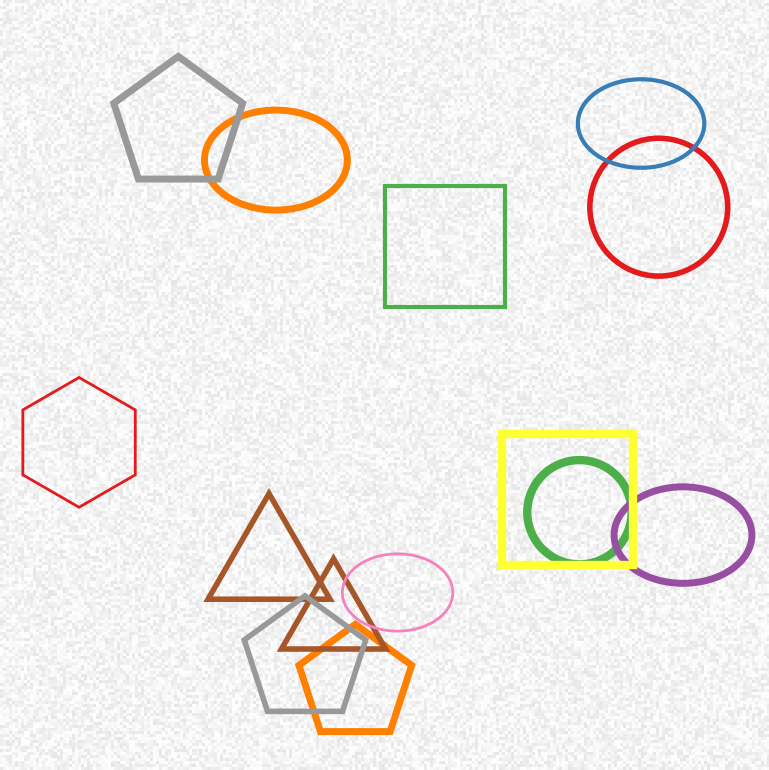[{"shape": "hexagon", "thickness": 1, "radius": 0.42, "center": [0.103, 0.425]}, {"shape": "circle", "thickness": 2, "radius": 0.45, "center": [0.856, 0.731]}, {"shape": "oval", "thickness": 1.5, "radius": 0.41, "center": [0.833, 0.84]}, {"shape": "square", "thickness": 1.5, "radius": 0.39, "center": [0.578, 0.68]}, {"shape": "circle", "thickness": 3, "radius": 0.34, "center": [0.752, 0.335]}, {"shape": "oval", "thickness": 2.5, "radius": 0.45, "center": [0.887, 0.305]}, {"shape": "pentagon", "thickness": 2.5, "radius": 0.38, "center": [0.461, 0.112]}, {"shape": "oval", "thickness": 2.5, "radius": 0.46, "center": [0.358, 0.792]}, {"shape": "square", "thickness": 3, "radius": 0.42, "center": [0.737, 0.351]}, {"shape": "triangle", "thickness": 2, "radius": 0.46, "center": [0.349, 0.268]}, {"shape": "triangle", "thickness": 2, "radius": 0.39, "center": [0.433, 0.196]}, {"shape": "oval", "thickness": 1, "radius": 0.36, "center": [0.516, 0.231]}, {"shape": "pentagon", "thickness": 2, "radius": 0.41, "center": [0.396, 0.143]}, {"shape": "pentagon", "thickness": 2.5, "radius": 0.44, "center": [0.231, 0.839]}]